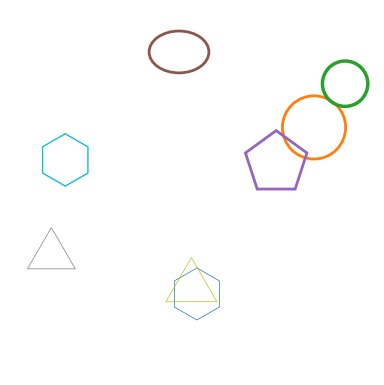[{"shape": "hexagon", "thickness": 0.5, "radius": 0.34, "center": [0.511, 0.236]}, {"shape": "circle", "thickness": 2, "radius": 0.41, "center": [0.816, 0.669]}, {"shape": "circle", "thickness": 2.5, "radius": 0.29, "center": [0.896, 0.783]}, {"shape": "pentagon", "thickness": 2, "radius": 0.42, "center": [0.717, 0.577]}, {"shape": "oval", "thickness": 2, "radius": 0.39, "center": [0.465, 0.865]}, {"shape": "triangle", "thickness": 0.5, "radius": 0.36, "center": [0.133, 0.337]}, {"shape": "triangle", "thickness": 0.5, "radius": 0.38, "center": [0.497, 0.254]}, {"shape": "hexagon", "thickness": 1, "radius": 0.34, "center": [0.169, 0.585]}]